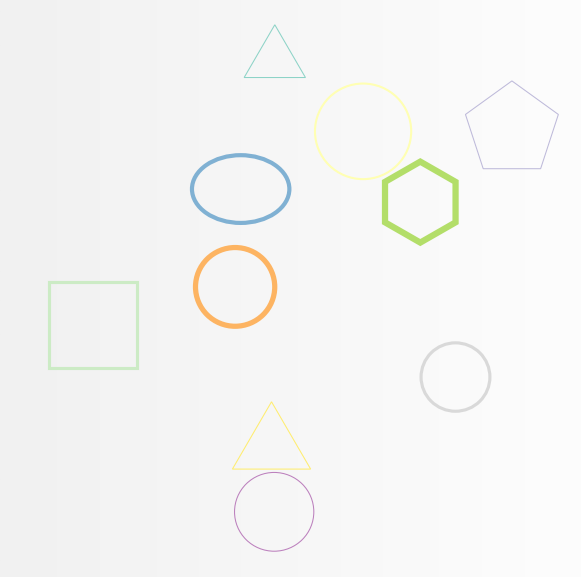[{"shape": "triangle", "thickness": 0.5, "radius": 0.3, "center": [0.473, 0.895]}, {"shape": "circle", "thickness": 1, "radius": 0.41, "center": [0.625, 0.772]}, {"shape": "pentagon", "thickness": 0.5, "radius": 0.42, "center": [0.881, 0.775]}, {"shape": "oval", "thickness": 2, "radius": 0.42, "center": [0.414, 0.672]}, {"shape": "circle", "thickness": 2.5, "radius": 0.34, "center": [0.405, 0.502]}, {"shape": "hexagon", "thickness": 3, "radius": 0.35, "center": [0.723, 0.649]}, {"shape": "circle", "thickness": 1.5, "radius": 0.3, "center": [0.784, 0.346]}, {"shape": "circle", "thickness": 0.5, "radius": 0.34, "center": [0.472, 0.113]}, {"shape": "square", "thickness": 1.5, "radius": 0.37, "center": [0.16, 0.437]}, {"shape": "triangle", "thickness": 0.5, "radius": 0.39, "center": [0.467, 0.226]}]